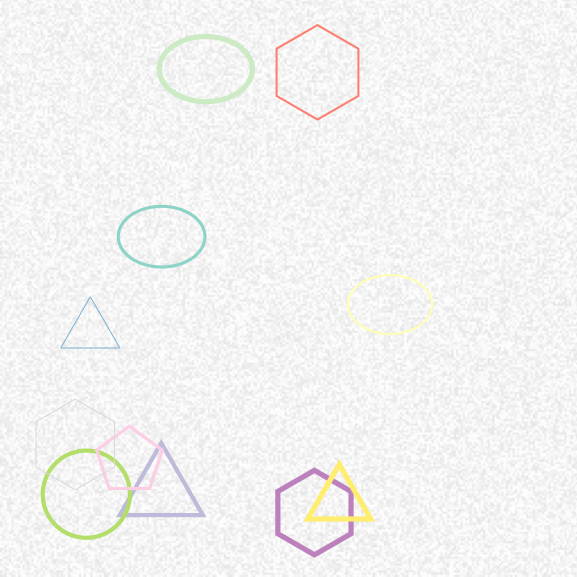[{"shape": "oval", "thickness": 1.5, "radius": 0.38, "center": [0.28, 0.589]}, {"shape": "oval", "thickness": 1, "radius": 0.36, "center": [0.675, 0.472]}, {"shape": "triangle", "thickness": 2, "radius": 0.42, "center": [0.279, 0.149]}, {"shape": "hexagon", "thickness": 1, "radius": 0.41, "center": [0.55, 0.874]}, {"shape": "triangle", "thickness": 0.5, "radius": 0.3, "center": [0.156, 0.426]}, {"shape": "circle", "thickness": 2, "radius": 0.38, "center": [0.15, 0.143]}, {"shape": "pentagon", "thickness": 1.5, "radius": 0.3, "center": [0.224, 0.201]}, {"shape": "hexagon", "thickness": 0.5, "radius": 0.39, "center": [0.13, 0.23]}, {"shape": "hexagon", "thickness": 2.5, "radius": 0.37, "center": [0.544, 0.112]}, {"shape": "oval", "thickness": 2.5, "radius": 0.4, "center": [0.356, 0.879]}, {"shape": "triangle", "thickness": 2.5, "radius": 0.32, "center": [0.587, 0.132]}]